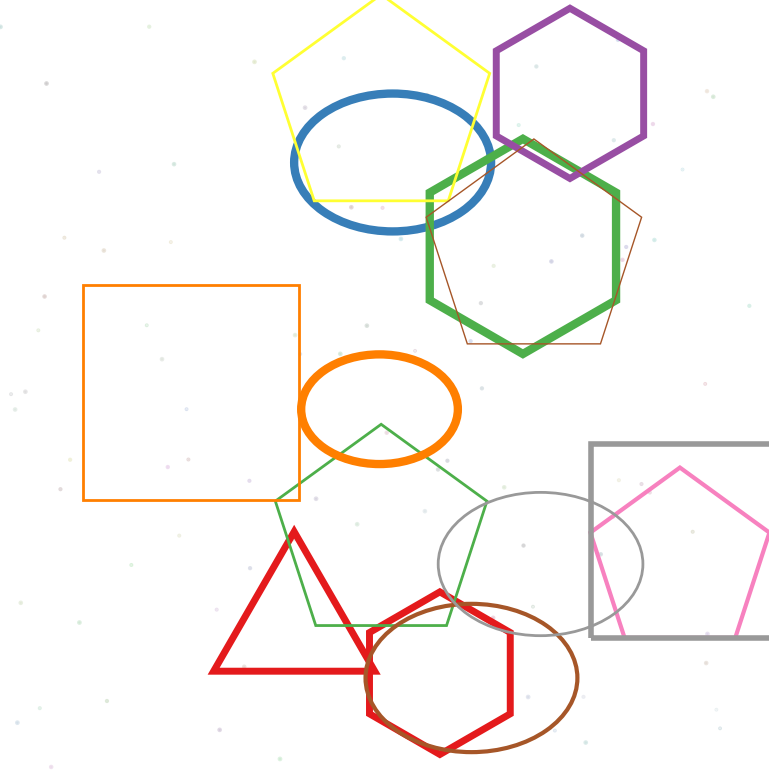[{"shape": "hexagon", "thickness": 2.5, "radius": 0.53, "center": [0.571, 0.126]}, {"shape": "triangle", "thickness": 2.5, "radius": 0.6, "center": [0.382, 0.189]}, {"shape": "oval", "thickness": 3, "radius": 0.64, "center": [0.51, 0.789]}, {"shape": "pentagon", "thickness": 1, "radius": 0.72, "center": [0.495, 0.304]}, {"shape": "hexagon", "thickness": 3, "radius": 0.7, "center": [0.679, 0.68]}, {"shape": "hexagon", "thickness": 2.5, "radius": 0.55, "center": [0.74, 0.879]}, {"shape": "square", "thickness": 1, "radius": 0.7, "center": [0.248, 0.49]}, {"shape": "oval", "thickness": 3, "radius": 0.51, "center": [0.493, 0.469]}, {"shape": "pentagon", "thickness": 1, "radius": 0.74, "center": [0.495, 0.859]}, {"shape": "oval", "thickness": 1.5, "radius": 0.69, "center": [0.612, 0.12]}, {"shape": "pentagon", "thickness": 0.5, "radius": 0.74, "center": [0.693, 0.672]}, {"shape": "pentagon", "thickness": 1.5, "radius": 0.61, "center": [0.883, 0.271]}, {"shape": "square", "thickness": 2, "radius": 0.63, "center": [0.893, 0.298]}, {"shape": "oval", "thickness": 1, "radius": 0.66, "center": [0.702, 0.267]}]